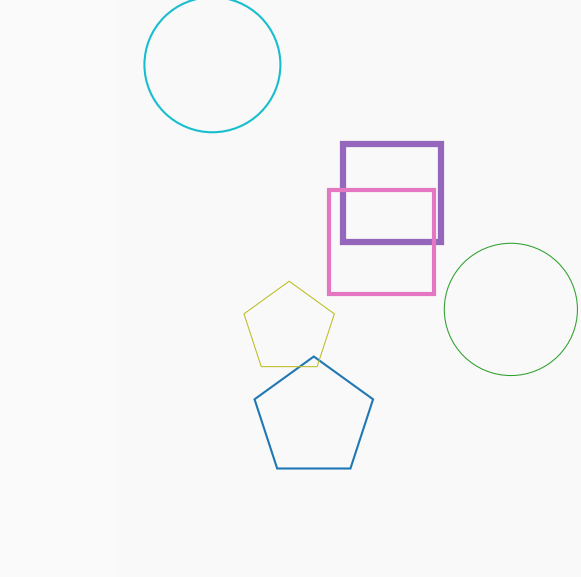[{"shape": "pentagon", "thickness": 1, "radius": 0.54, "center": [0.54, 0.275]}, {"shape": "circle", "thickness": 0.5, "radius": 0.57, "center": [0.879, 0.463]}, {"shape": "square", "thickness": 3, "radius": 0.42, "center": [0.675, 0.665]}, {"shape": "square", "thickness": 2, "radius": 0.45, "center": [0.656, 0.58]}, {"shape": "pentagon", "thickness": 0.5, "radius": 0.41, "center": [0.497, 0.43]}, {"shape": "circle", "thickness": 1, "radius": 0.58, "center": [0.365, 0.887]}]